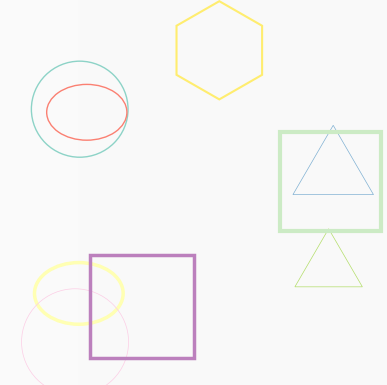[{"shape": "circle", "thickness": 1, "radius": 0.62, "center": [0.206, 0.716]}, {"shape": "oval", "thickness": 2.5, "radius": 0.57, "center": [0.203, 0.238]}, {"shape": "oval", "thickness": 1, "radius": 0.52, "center": [0.224, 0.708]}, {"shape": "triangle", "thickness": 0.5, "radius": 0.6, "center": [0.86, 0.554]}, {"shape": "triangle", "thickness": 0.5, "radius": 0.5, "center": [0.848, 0.305]}, {"shape": "circle", "thickness": 0.5, "radius": 0.69, "center": [0.194, 0.112]}, {"shape": "square", "thickness": 2.5, "radius": 0.67, "center": [0.367, 0.205]}, {"shape": "square", "thickness": 3, "radius": 0.65, "center": [0.853, 0.529]}, {"shape": "hexagon", "thickness": 1.5, "radius": 0.64, "center": [0.566, 0.869]}]